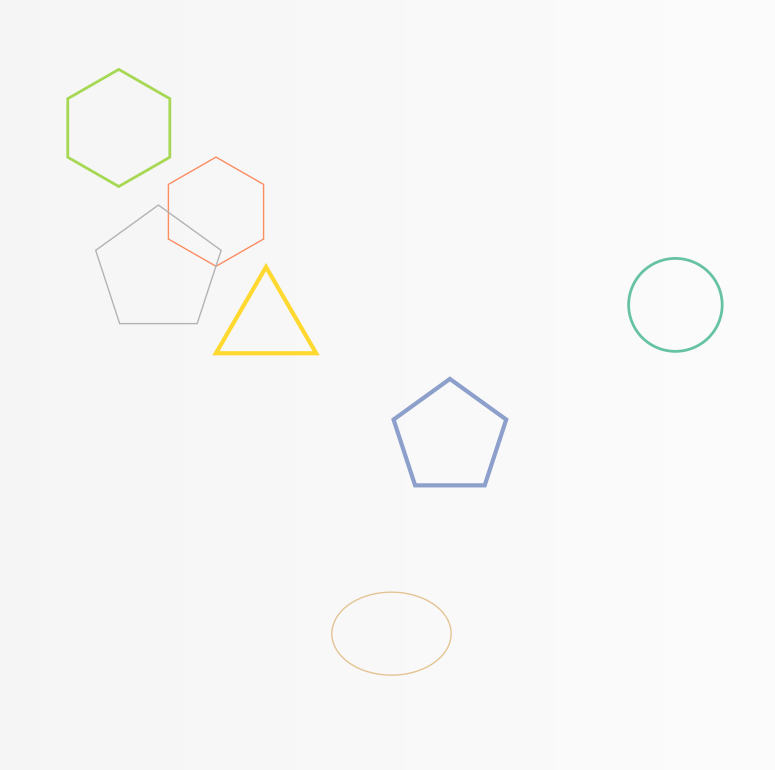[{"shape": "circle", "thickness": 1, "radius": 0.3, "center": [0.871, 0.604]}, {"shape": "hexagon", "thickness": 0.5, "radius": 0.35, "center": [0.279, 0.725]}, {"shape": "pentagon", "thickness": 1.5, "radius": 0.38, "center": [0.581, 0.431]}, {"shape": "hexagon", "thickness": 1, "radius": 0.38, "center": [0.153, 0.834]}, {"shape": "triangle", "thickness": 1.5, "radius": 0.37, "center": [0.343, 0.579]}, {"shape": "oval", "thickness": 0.5, "radius": 0.38, "center": [0.505, 0.177]}, {"shape": "pentagon", "thickness": 0.5, "radius": 0.43, "center": [0.204, 0.649]}]